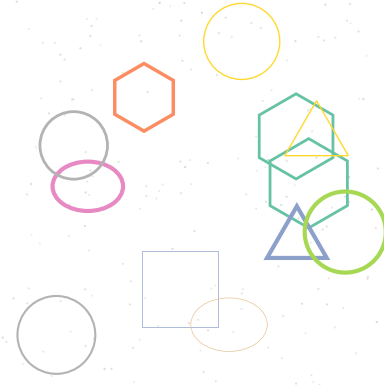[{"shape": "hexagon", "thickness": 2, "radius": 0.58, "center": [0.802, 0.524]}, {"shape": "hexagon", "thickness": 2, "radius": 0.55, "center": [0.769, 0.646]}, {"shape": "hexagon", "thickness": 2.5, "radius": 0.44, "center": [0.374, 0.747]}, {"shape": "triangle", "thickness": 3, "radius": 0.45, "center": [0.771, 0.375]}, {"shape": "square", "thickness": 0.5, "radius": 0.49, "center": [0.468, 0.249]}, {"shape": "oval", "thickness": 3, "radius": 0.46, "center": [0.228, 0.516]}, {"shape": "circle", "thickness": 3, "radius": 0.53, "center": [0.897, 0.397]}, {"shape": "triangle", "thickness": 1, "radius": 0.48, "center": [0.822, 0.643]}, {"shape": "circle", "thickness": 1, "radius": 0.49, "center": [0.628, 0.892]}, {"shape": "oval", "thickness": 0.5, "radius": 0.5, "center": [0.595, 0.157]}, {"shape": "circle", "thickness": 1.5, "radius": 0.51, "center": [0.146, 0.13]}, {"shape": "circle", "thickness": 2, "radius": 0.44, "center": [0.191, 0.622]}]